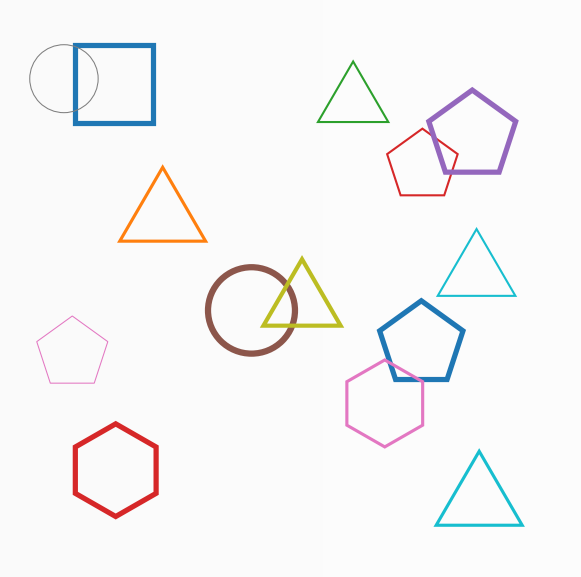[{"shape": "pentagon", "thickness": 2.5, "radius": 0.38, "center": [0.725, 0.403]}, {"shape": "square", "thickness": 2.5, "radius": 0.34, "center": [0.197, 0.854]}, {"shape": "triangle", "thickness": 1.5, "radius": 0.43, "center": [0.28, 0.624]}, {"shape": "triangle", "thickness": 1, "radius": 0.35, "center": [0.608, 0.823]}, {"shape": "pentagon", "thickness": 1, "radius": 0.32, "center": [0.727, 0.713]}, {"shape": "hexagon", "thickness": 2.5, "radius": 0.4, "center": [0.199, 0.185]}, {"shape": "pentagon", "thickness": 2.5, "radius": 0.39, "center": [0.813, 0.765]}, {"shape": "circle", "thickness": 3, "radius": 0.37, "center": [0.433, 0.462]}, {"shape": "pentagon", "thickness": 0.5, "radius": 0.32, "center": [0.124, 0.388]}, {"shape": "hexagon", "thickness": 1.5, "radius": 0.38, "center": [0.662, 0.301]}, {"shape": "circle", "thickness": 0.5, "radius": 0.29, "center": [0.11, 0.863]}, {"shape": "triangle", "thickness": 2, "radius": 0.38, "center": [0.52, 0.474]}, {"shape": "triangle", "thickness": 1.5, "radius": 0.43, "center": [0.824, 0.132]}, {"shape": "triangle", "thickness": 1, "radius": 0.39, "center": [0.82, 0.525]}]